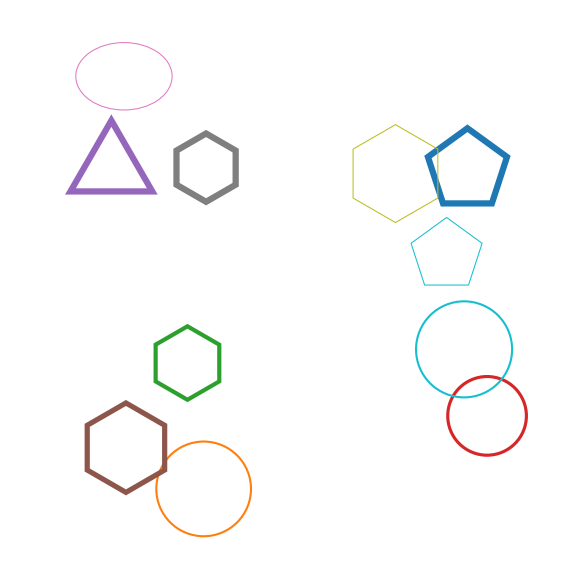[{"shape": "pentagon", "thickness": 3, "radius": 0.36, "center": [0.809, 0.705]}, {"shape": "circle", "thickness": 1, "radius": 0.41, "center": [0.353, 0.153]}, {"shape": "hexagon", "thickness": 2, "radius": 0.32, "center": [0.325, 0.37]}, {"shape": "circle", "thickness": 1.5, "radius": 0.34, "center": [0.843, 0.279]}, {"shape": "triangle", "thickness": 3, "radius": 0.41, "center": [0.193, 0.709]}, {"shape": "hexagon", "thickness": 2.5, "radius": 0.39, "center": [0.218, 0.224]}, {"shape": "oval", "thickness": 0.5, "radius": 0.42, "center": [0.215, 0.867]}, {"shape": "hexagon", "thickness": 3, "radius": 0.3, "center": [0.357, 0.709]}, {"shape": "hexagon", "thickness": 0.5, "radius": 0.42, "center": [0.685, 0.699]}, {"shape": "circle", "thickness": 1, "radius": 0.42, "center": [0.804, 0.394]}, {"shape": "pentagon", "thickness": 0.5, "radius": 0.32, "center": [0.773, 0.558]}]